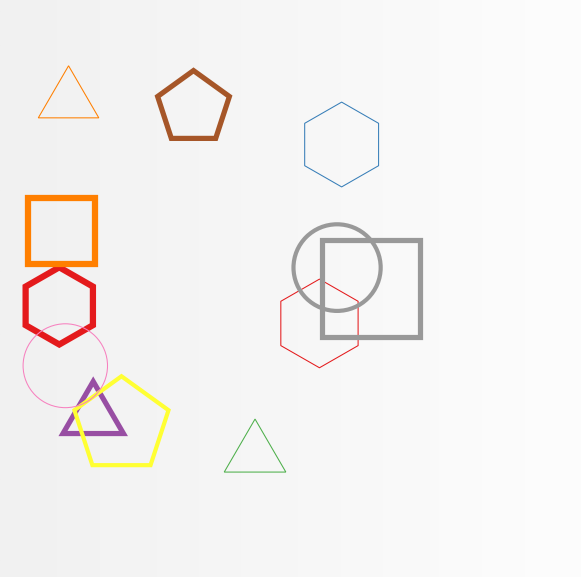[{"shape": "hexagon", "thickness": 0.5, "radius": 0.38, "center": [0.55, 0.439]}, {"shape": "hexagon", "thickness": 3, "radius": 0.33, "center": [0.102, 0.469]}, {"shape": "hexagon", "thickness": 0.5, "radius": 0.37, "center": [0.588, 0.749]}, {"shape": "triangle", "thickness": 0.5, "radius": 0.31, "center": [0.439, 0.212]}, {"shape": "triangle", "thickness": 2.5, "radius": 0.3, "center": [0.16, 0.278]}, {"shape": "triangle", "thickness": 0.5, "radius": 0.3, "center": [0.118, 0.825]}, {"shape": "square", "thickness": 3, "radius": 0.29, "center": [0.106, 0.599]}, {"shape": "pentagon", "thickness": 2, "radius": 0.43, "center": [0.209, 0.263]}, {"shape": "pentagon", "thickness": 2.5, "radius": 0.32, "center": [0.333, 0.812]}, {"shape": "circle", "thickness": 0.5, "radius": 0.36, "center": [0.112, 0.366]}, {"shape": "square", "thickness": 2.5, "radius": 0.42, "center": [0.639, 0.5]}, {"shape": "circle", "thickness": 2, "radius": 0.37, "center": [0.58, 0.536]}]